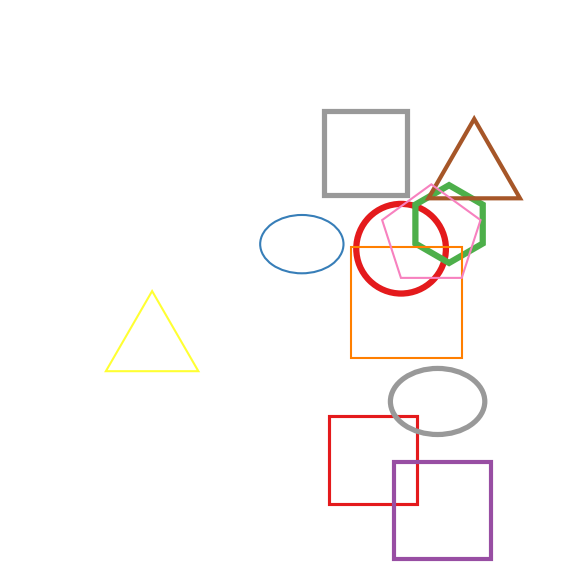[{"shape": "circle", "thickness": 3, "radius": 0.39, "center": [0.695, 0.568]}, {"shape": "square", "thickness": 1.5, "radius": 0.38, "center": [0.646, 0.203]}, {"shape": "oval", "thickness": 1, "radius": 0.36, "center": [0.523, 0.576]}, {"shape": "hexagon", "thickness": 3, "radius": 0.34, "center": [0.778, 0.611]}, {"shape": "square", "thickness": 2, "radius": 0.42, "center": [0.766, 0.115]}, {"shape": "square", "thickness": 1, "radius": 0.48, "center": [0.704, 0.476]}, {"shape": "triangle", "thickness": 1, "radius": 0.46, "center": [0.263, 0.403]}, {"shape": "triangle", "thickness": 2, "radius": 0.46, "center": [0.821, 0.702]}, {"shape": "pentagon", "thickness": 1, "radius": 0.45, "center": [0.747, 0.59]}, {"shape": "square", "thickness": 2.5, "radius": 0.36, "center": [0.633, 0.734]}, {"shape": "oval", "thickness": 2.5, "radius": 0.41, "center": [0.758, 0.304]}]